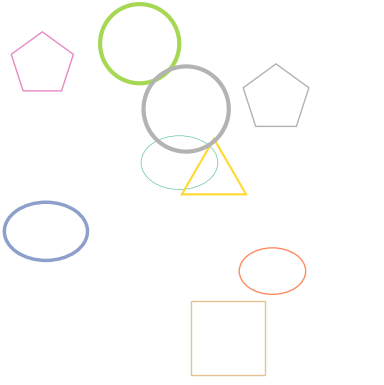[{"shape": "oval", "thickness": 0.5, "radius": 0.5, "center": [0.466, 0.578]}, {"shape": "oval", "thickness": 1, "radius": 0.43, "center": [0.708, 0.296]}, {"shape": "oval", "thickness": 2.5, "radius": 0.54, "center": [0.119, 0.399]}, {"shape": "pentagon", "thickness": 1, "radius": 0.42, "center": [0.11, 0.833]}, {"shape": "circle", "thickness": 3, "radius": 0.51, "center": [0.363, 0.887]}, {"shape": "triangle", "thickness": 1.5, "radius": 0.48, "center": [0.556, 0.543]}, {"shape": "square", "thickness": 1, "radius": 0.48, "center": [0.592, 0.122]}, {"shape": "pentagon", "thickness": 1, "radius": 0.45, "center": [0.717, 0.744]}, {"shape": "circle", "thickness": 3, "radius": 0.55, "center": [0.484, 0.717]}]